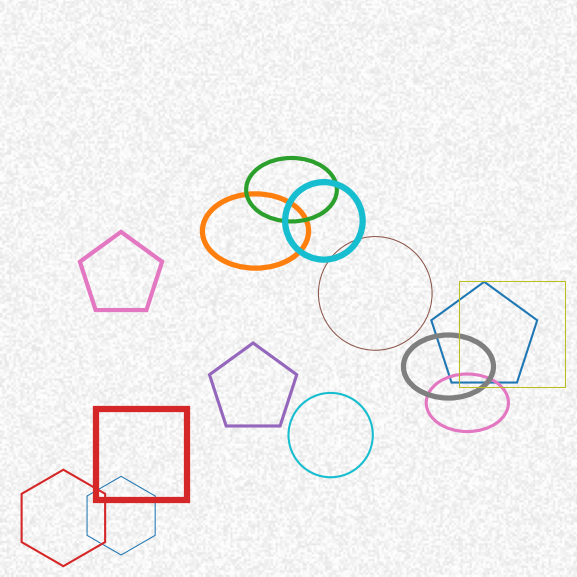[{"shape": "hexagon", "thickness": 0.5, "radius": 0.34, "center": [0.21, 0.106]}, {"shape": "pentagon", "thickness": 1, "radius": 0.48, "center": [0.839, 0.415]}, {"shape": "oval", "thickness": 2.5, "radius": 0.46, "center": [0.442, 0.599]}, {"shape": "oval", "thickness": 2, "radius": 0.39, "center": [0.505, 0.671]}, {"shape": "square", "thickness": 3, "radius": 0.39, "center": [0.245, 0.213]}, {"shape": "hexagon", "thickness": 1, "radius": 0.42, "center": [0.11, 0.102]}, {"shape": "pentagon", "thickness": 1.5, "radius": 0.4, "center": [0.438, 0.326]}, {"shape": "circle", "thickness": 0.5, "radius": 0.49, "center": [0.65, 0.491]}, {"shape": "oval", "thickness": 1.5, "radius": 0.36, "center": [0.809, 0.302]}, {"shape": "pentagon", "thickness": 2, "radius": 0.37, "center": [0.21, 0.523]}, {"shape": "oval", "thickness": 2.5, "radius": 0.39, "center": [0.777, 0.364]}, {"shape": "square", "thickness": 0.5, "radius": 0.46, "center": [0.887, 0.421]}, {"shape": "circle", "thickness": 1, "radius": 0.37, "center": [0.573, 0.246]}, {"shape": "circle", "thickness": 3, "radius": 0.34, "center": [0.561, 0.617]}]